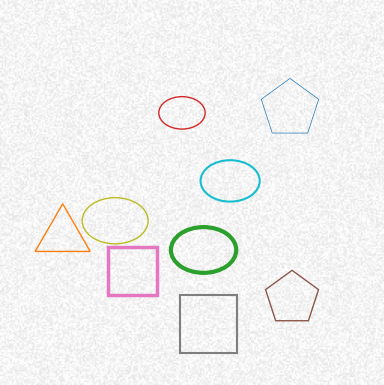[{"shape": "pentagon", "thickness": 0.5, "radius": 0.39, "center": [0.753, 0.718]}, {"shape": "triangle", "thickness": 1, "radius": 0.41, "center": [0.163, 0.388]}, {"shape": "oval", "thickness": 3, "radius": 0.42, "center": [0.529, 0.351]}, {"shape": "oval", "thickness": 1, "radius": 0.3, "center": [0.473, 0.707]}, {"shape": "pentagon", "thickness": 1, "radius": 0.36, "center": [0.759, 0.225]}, {"shape": "square", "thickness": 2.5, "radius": 0.32, "center": [0.344, 0.296]}, {"shape": "square", "thickness": 1.5, "radius": 0.38, "center": [0.542, 0.159]}, {"shape": "oval", "thickness": 1, "radius": 0.43, "center": [0.299, 0.427]}, {"shape": "oval", "thickness": 1.5, "radius": 0.38, "center": [0.598, 0.53]}]